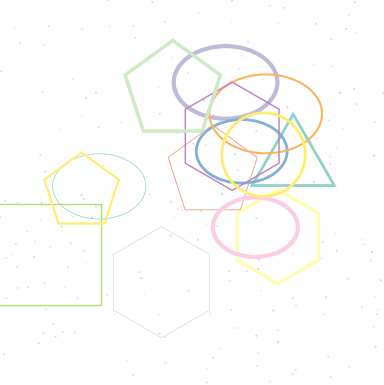[{"shape": "oval", "thickness": 0.5, "radius": 0.61, "center": [0.258, 0.516]}, {"shape": "triangle", "thickness": 2, "radius": 0.62, "center": [0.762, 0.58]}, {"shape": "hexagon", "thickness": 2.5, "radius": 0.61, "center": [0.722, 0.385]}, {"shape": "oval", "thickness": 3, "radius": 0.67, "center": [0.586, 0.786]}, {"shape": "pentagon", "thickness": 0.5, "radius": 0.61, "center": [0.553, 0.553]}, {"shape": "oval", "thickness": 2, "radius": 0.59, "center": [0.628, 0.607]}, {"shape": "oval", "thickness": 1.5, "radius": 0.73, "center": [0.69, 0.704]}, {"shape": "square", "thickness": 1, "radius": 0.66, "center": [0.129, 0.339]}, {"shape": "oval", "thickness": 3, "radius": 0.55, "center": [0.663, 0.41]}, {"shape": "hexagon", "thickness": 0.5, "radius": 0.72, "center": [0.42, 0.267]}, {"shape": "hexagon", "thickness": 1, "radius": 0.7, "center": [0.603, 0.646]}, {"shape": "pentagon", "thickness": 2.5, "radius": 0.65, "center": [0.449, 0.765]}, {"shape": "pentagon", "thickness": 1.5, "radius": 0.51, "center": [0.212, 0.502]}, {"shape": "circle", "thickness": 2, "radius": 0.54, "center": [0.685, 0.599]}]